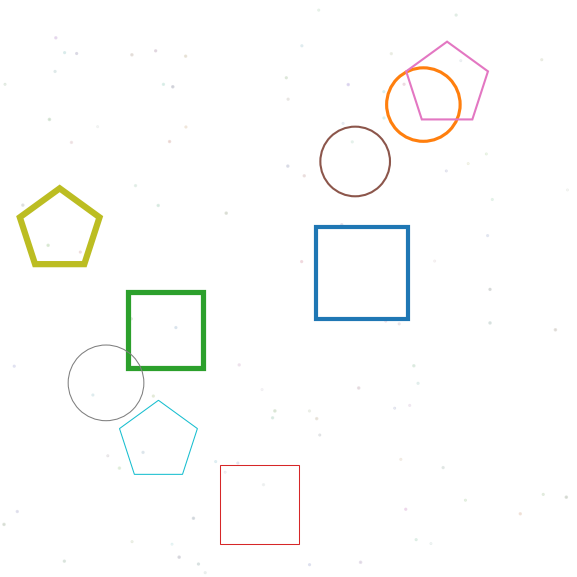[{"shape": "square", "thickness": 2, "radius": 0.4, "center": [0.627, 0.526]}, {"shape": "circle", "thickness": 1.5, "radius": 0.32, "center": [0.733, 0.818]}, {"shape": "square", "thickness": 2.5, "radius": 0.33, "center": [0.287, 0.428]}, {"shape": "square", "thickness": 0.5, "radius": 0.34, "center": [0.449, 0.125]}, {"shape": "circle", "thickness": 1, "radius": 0.3, "center": [0.615, 0.72]}, {"shape": "pentagon", "thickness": 1, "radius": 0.37, "center": [0.774, 0.853]}, {"shape": "circle", "thickness": 0.5, "radius": 0.33, "center": [0.184, 0.336]}, {"shape": "pentagon", "thickness": 3, "radius": 0.36, "center": [0.103, 0.6]}, {"shape": "pentagon", "thickness": 0.5, "radius": 0.35, "center": [0.274, 0.235]}]